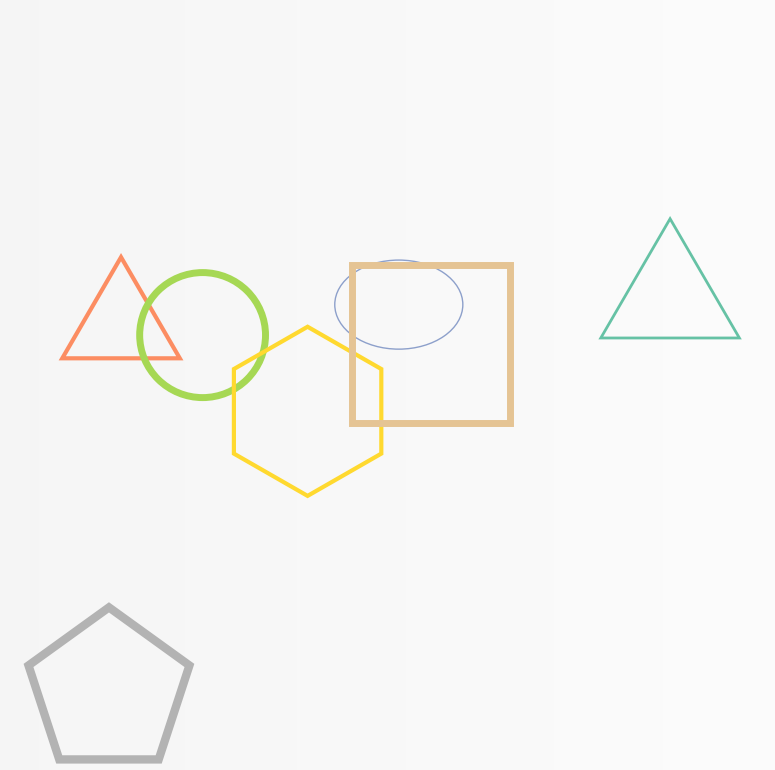[{"shape": "triangle", "thickness": 1, "radius": 0.52, "center": [0.865, 0.613]}, {"shape": "triangle", "thickness": 1.5, "radius": 0.44, "center": [0.156, 0.578]}, {"shape": "oval", "thickness": 0.5, "radius": 0.41, "center": [0.515, 0.604]}, {"shape": "circle", "thickness": 2.5, "radius": 0.41, "center": [0.261, 0.565]}, {"shape": "hexagon", "thickness": 1.5, "radius": 0.55, "center": [0.397, 0.466]}, {"shape": "square", "thickness": 2.5, "radius": 0.51, "center": [0.556, 0.553]}, {"shape": "pentagon", "thickness": 3, "radius": 0.55, "center": [0.141, 0.102]}]